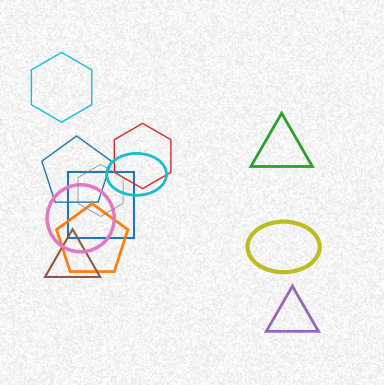[{"shape": "square", "thickness": 1.5, "radius": 0.43, "center": [0.263, 0.468]}, {"shape": "pentagon", "thickness": 1, "radius": 0.48, "center": [0.199, 0.552]}, {"shape": "pentagon", "thickness": 2, "radius": 0.49, "center": [0.24, 0.373]}, {"shape": "triangle", "thickness": 2, "radius": 0.46, "center": [0.732, 0.614]}, {"shape": "hexagon", "thickness": 1, "radius": 0.42, "center": [0.37, 0.595]}, {"shape": "triangle", "thickness": 2, "radius": 0.39, "center": [0.759, 0.179]}, {"shape": "triangle", "thickness": 1.5, "radius": 0.41, "center": [0.189, 0.322]}, {"shape": "circle", "thickness": 2.5, "radius": 0.44, "center": [0.21, 0.433]}, {"shape": "hexagon", "thickness": 0.5, "radius": 0.34, "center": [0.261, 0.505]}, {"shape": "oval", "thickness": 3, "radius": 0.47, "center": [0.737, 0.359]}, {"shape": "oval", "thickness": 2, "radius": 0.39, "center": [0.355, 0.547]}, {"shape": "hexagon", "thickness": 1, "radius": 0.45, "center": [0.16, 0.773]}]